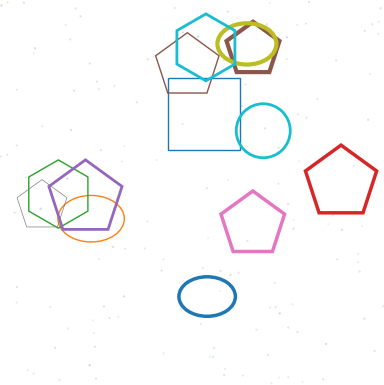[{"shape": "square", "thickness": 1, "radius": 0.47, "center": [0.531, 0.704]}, {"shape": "oval", "thickness": 2.5, "radius": 0.37, "center": [0.538, 0.23]}, {"shape": "oval", "thickness": 1, "radius": 0.43, "center": [0.237, 0.432]}, {"shape": "hexagon", "thickness": 1, "radius": 0.44, "center": [0.152, 0.496]}, {"shape": "pentagon", "thickness": 2.5, "radius": 0.49, "center": [0.886, 0.526]}, {"shape": "pentagon", "thickness": 2, "radius": 0.5, "center": [0.222, 0.485]}, {"shape": "pentagon", "thickness": 3, "radius": 0.36, "center": [0.657, 0.871]}, {"shape": "pentagon", "thickness": 1, "radius": 0.43, "center": [0.487, 0.828]}, {"shape": "pentagon", "thickness": 2.5, "radius": 0.43, "center": [0.657, 0.417]}, {"shape": "pentagon", "thickness": 0.5, "radius": 0.34, "center": [0.109, 0.466]}, {"shape": "oval", "thickness": 3, "radius": 0.38, "center": [0.641, 0.886]}, {"shape": "circle", "thickness": 2, "radius": 0.35, "center": [0.684, 0.66]}, {"shape": "hexagon", "thickness": 2, "radius": 0.43, "center": [0.535, 0.877]}]